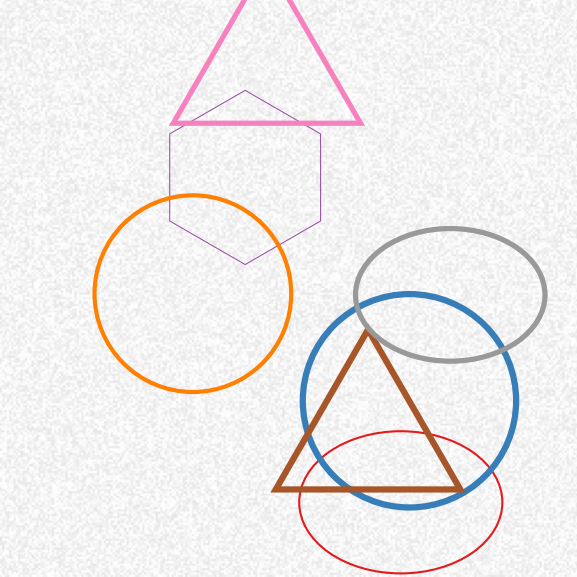[{"shape": "oval", "thickness": 1, "radius": 0.88, "center": [0.694, 0.129]}, {"shape": "circle", "thickness": 3, "radius": 0.92, "center": [0.709, 0.305]}, {"shape": "hexagon", "thickness": 0.5, "radius": 0.75, "center": [0.425, 0.692]}, {"shape": "circle", "thickness": 2, "radius": 0.85, "center": [0.334, 0.491]}, {"shape": "triangle", "thickness": 3, "radius": 0.92, "center": [0.637, 0.244]}, {"shape": "triangle", "thickness": 2.5, "radius": 0.94, "center": [0.462, 0.879]}, {"shape": "oval", "thickness": 2.5, "radius": 0.82, "center": [0.78, 0.489]}]